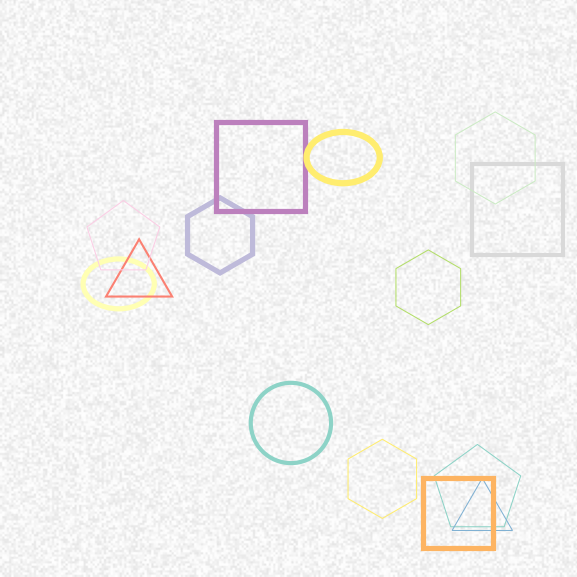[{"shape": "circle", "thickness": 2, "radius": 0.35, "center": [0.504, 0.267]}, {"shape": "pentagon", "thickness": 0.5, "radius": 0.39, "center": [0.827, 0.151]}, {"shape": "oval", "thickness": 2.5, "radius": 0.31, "center": [0.206, 0.508]}, {"shape": "hexagon", "thickness": 2.5, "radius": 0.33, "center": [0.381, 0.592]}, {"shape": "triangle", "thickness": 1, "radius": 0.33, "center": [0.241, 0.519]}, {"shape": "triangle", "thickness": 0.5, "radius": 0.3, "center": [0.835, 0.111]}, {"shape": "square", "thickness": 2.5, "radius": 0.3, "center": [0.793, 0.111]}, {"shape": "hexagon", "thickness": 0.5, "radius": 0.32, "center": [0.742, 0.502]}, {"shape": "pentagon", "thickness": 0.5, "radius": 0.33, "center": [0.214, 0.586]}, {"shape": "square", "thickness": 2, "radius": 0.39, "center": [0.896, 0.636]}, {"shape": "square", "thickness": 2.5, "radius": 0.38, "center": [0.452, 0.711]}, {"shape": "hexagon", "thickness": 0.5, "radius": 0.4, "center": [0.858, 0.726]}, {"shape": "hexagon", "thickness": 0.5, "radius": 0.34, "center": [0.662, 0.17]}, {"shape": "oval", "thickness": 3, "radius": 0.32, "center": [0.594, 0.726]}]